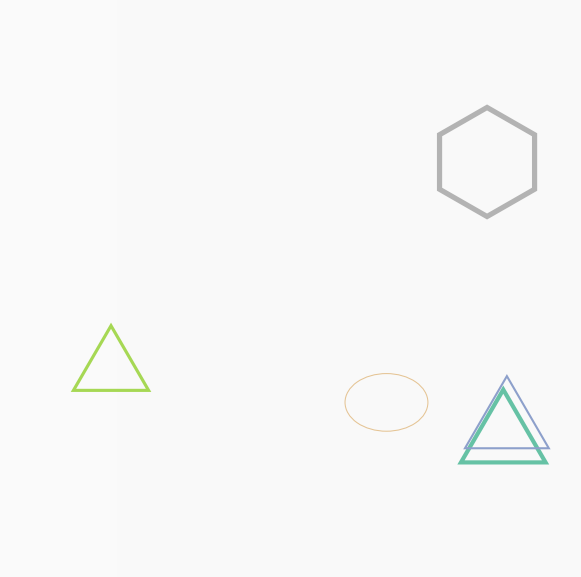[{"shape": "triangle", "thickness": 2, "radius": 0.42, "center": [0.866, 0.24]}, {"shape": "triangle", "thickness": 1, "radius": 0.42, "center": [0.872, 0.265]}, {"shape": "triangle", "thickness": 1.5, "radius": 0.37, "center": [0.191, 0.36]}, {"shape": "oval", "thickness": 0.5, "radius": 0.36, "center": [0.665, 0.302]}, {"shape": "hexagon", "thickness": 2.5, "radius": 0.47, "center": [0.838, 0.719]}]